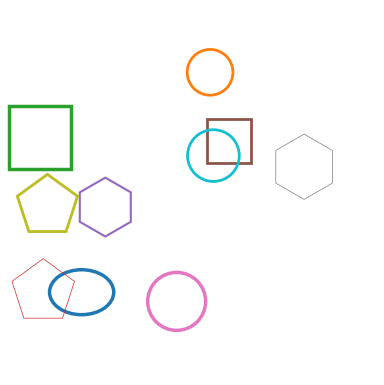[{"shape": "oval", "thickness": 2.5, "radius": 0.42, "center": [0.212, 0.241]}, {"shape": "circle", "thickness": 2, "radius": 0.3, "center": [0.546, 0.812]}, {"shape": "square", "thickness": 2.5, "radius": 0.41, "center": [0.104, 0.644]}, {"shape": "pentagon", "thickness": 0.5, "radius": 0.43, "center": [0.112, 0.243]}, {"shape": "hexagon", "thickness": 1.5, "radius": 0.38, "center": [0.274, 0.462]}, {"shape": "square", "thickness": 2, "radius": 0.29, "center": [0.594, 0.633]}, {"shape": "circle", "thickness": 2.5, "radius": 0.38, "center": [0.459, 0.217]}, {"shape": "hexagon", "thickness": 0.5, "radius": 0.42, "center": [0.79, 0.567]}, {"shape": "pentagon", "thickness": 2, "radius": 0.41, "center": [0.123, 0.465]}, {"shape": "circle", "thickness": 2, "radius": 0.34, "center": [0.554, 0.596]}]